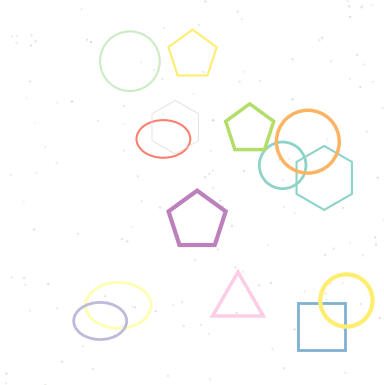[{"shape": "circle", "thickness": 2, "radius": 0.3, "center": [0.734, 0.571]}, {"shape": "hexagon", "thickness": 1.5, "radius": 0.42, "center": [0.842, 0.538]}, {"shape": "oval", "thickness": 2, "radius": 0.43, "center": [0.307, 0.207]}, {"shape": "oval", "thickness": 2, "radius": 0.34, "center": [0.26, 0.166]}, {"shape": "oval", "thickness": 1.5, "radius": 0.35, "center": [0.424, 0.639]}, {"shape": "square", "thickness": 2, "radius": 0.31, "center": [0.836, 0.153]}, {"shape": "circle", "thickness": 2.5, "radius": 0.41, "center": [0.8, 0.632]}, {"shape": "pentagon", "thickness": 2.5, "radius": 0.33, "center": [0.649, 0.665]}, {"shape": "triangle", "thickness": 2.5, "radius": 0.38, "center": [0.618, 0.217]}, {"shape": "hexagon", "thickness": 0.5, "radius": 0.35, "center": [0.455, 0.67]}, {"shape": "pentagon", "thickness": 3, "radius": 0.39, "center": [0.512, 0.427]}, {"shape": "circle", "thickness": 1.5, "radius": 0.39, "center": [0.337, 0.841]}, {"shape": "pentagon", "thickness": 1.5, "radius": 0.33, "center": [0.5, 0.857]}, {"shape": "circle", "thickness": 3, "radius": 0.34, "center": [0.9, 0.219]}]